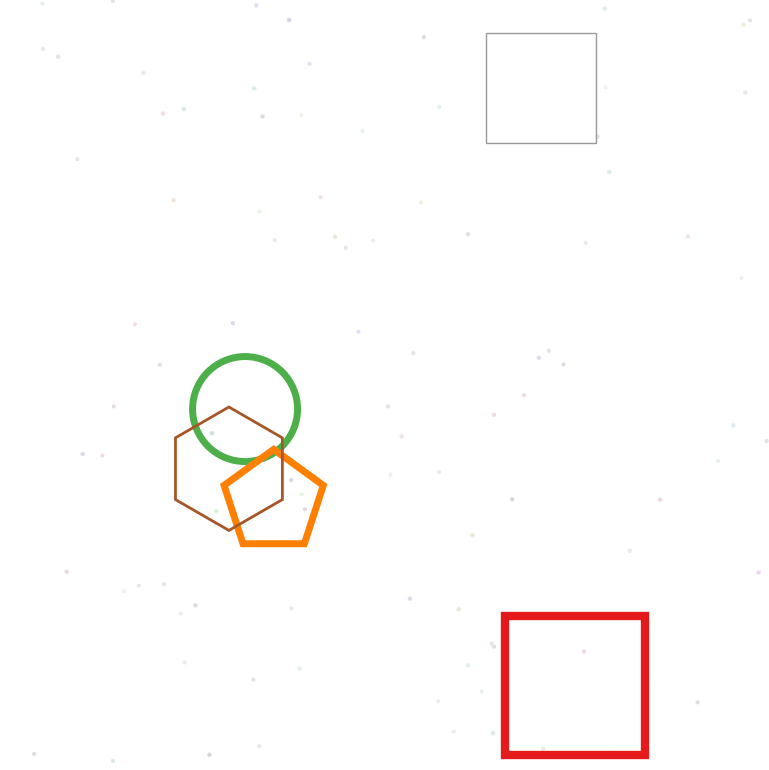[{"shape": "square", "thickness": 3, "radius": 0.45, "center": [0.747, 0.11]}, {"shape": "circle", "thickness": 2.5, "radius": 0.34, "center": [0.318, 0.469]}, {"shape": "pentagon", "thickness": 2.5, "radius": 0.34, "center": [0.355, 0.349]}, {"shape": "hexagon", "thickness": 1, "radius": 0.4, "center": [0.297, 0.391]}, {"shape": "square", "thickness": 0.5, "radius": 0.36, "center": [0.702, 0.886]}]